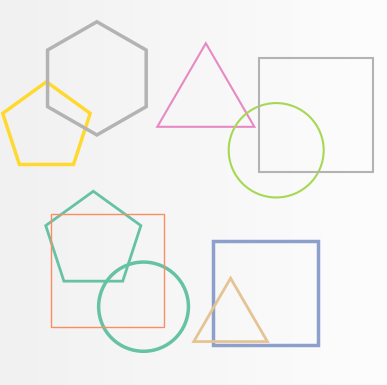[{"shape": "pentagon", "thickness": 2, "radius": 0.65, "center": [0.241, 0.374]}, {"shape": "circle", "thickness": 2.5, "radius": 0.58, "center": [0.37, 0.203]}, {"shape": "square", "thickness": 1, "radius": 0.73, "center": [0.278, 0.298]}, {"shape": "square", "thickness": 2.5, "radius": 0.68, "center": [0.686, 0.24]}, {"shape": "triangle", "thickness": 1.5, "radius": 0.72, "center": [0.531, 0.743]}, {"shape": "circle", "thickness": 1.5, "radius": 0.61, "center": [0.713, 0.61]}, {"shape": "pentagon", "thickness": 2.5, "radius": 0.59, "center": [0.12, 0.669]}, {"shape": "triangle", "thickness": 2, "radius": 0.55, "center": [0.595, 0.168]}, {"shape": "square", "thickness": 1.5, "radius": 0.74, "center": [0.815, 0.701]}, {"shape": "hexagon", "thickness": 2.5, "radius": 0.73, "center": [0.25, 0.796]}]